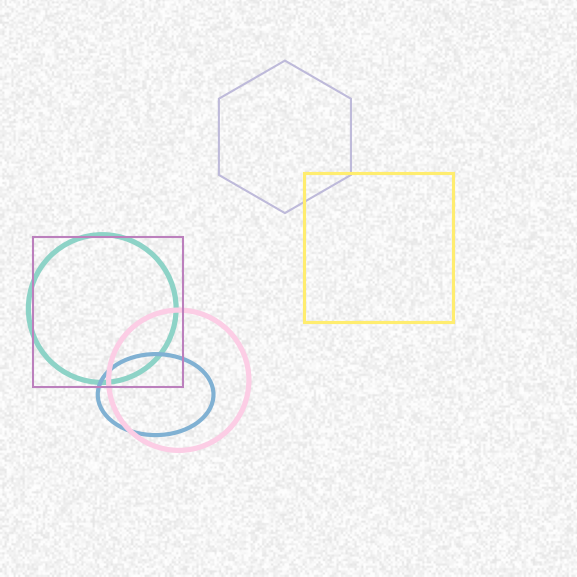[{"shape": "circle", "thickness": 2.5, "radius": 0.64, "center": [0.177, 0.465]}, {"shape": "hexagon", "thickness": 1, "radius": 0.66, "center": [0.493, 0.762]}, {"shape": "oval", "thickness": 2, "radius": 0.5, "center": [0.269, 0.316]}, {"shape": "circle", "thickness": 2.5, "radius": 0.61, "center": [0.31, 0.341]}, {"shape": "square", "thickness": 1, "radius": 0.65, "center": [0.187, 0.458]}, {"shape": "square", "thickness": 1.5, "radius": 0.64, "center": [0.656, 0.571]}]